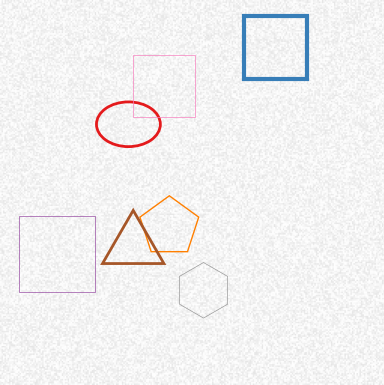[{"shape": "oval", "thickness": 2, "radius": 0.41, "center": [0.334, 0.677]}, {"shape": "square", "thickness": 3, "radius": 0.41, "center": [0.715, 0.877]}, {"shape": "square", "thickness": 0.5, "radius": 0.49, "center": [0.148, 0.341]}, {"shape": "pentagon", "thickness": 1, "radius": 0.4, "center": [0.44, 0.411]}, {"shape": "triangle", "thickness": 2, "radius": 0.46, "center": [0.346, 0.361]}, {"shape": "square", "thickness": 0.5, "radius": 0.4, "center": [0.426, 0.777]}, {"shape": "hexagon", "thickness": 0.5, "radius": 0.36, "center": [0.529, 0.246]}]